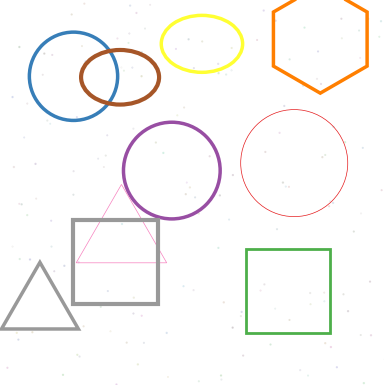[{"shape": "circle", "thickness": 0.5, "radius": 0.7, "center": [0.764, 0.576]}, {"shape": "circle", "thickness": 2.5, "radius": 0.57, "center": [0.191, 0.802]}, {"shape": "square", "thickness": 2, "radius": 0.55, "center": [0.749, 0.245]}, {"shape": "circle", "thickness": 2.5, "radius": 0.63, "center": [0.446, 0.557]}, {"shape": "hexagon", "thickness": 2.5, "radius": 0.7, "center": [0.832, 0.899]}, {"shape": "oval", "thickness": 2.5, "radius": 0.53, "center": [0.525, 0.886]}, {"shape": "oval", "thickness": 3, "radius": 0.51, "center": [0.312, 0.799]}, {"shape": "triangle", "thickness": 0.5, "radius": 0.68, "center": [0.315, 0.385]}, {"shape": "triangle", "thickness": 2.5, "radius": 0.58, "center": [0.104, 0.203]}, {"shape": "square", "thickness": 3, "radius": 0.55, "center": [0.3, 0.32]}]